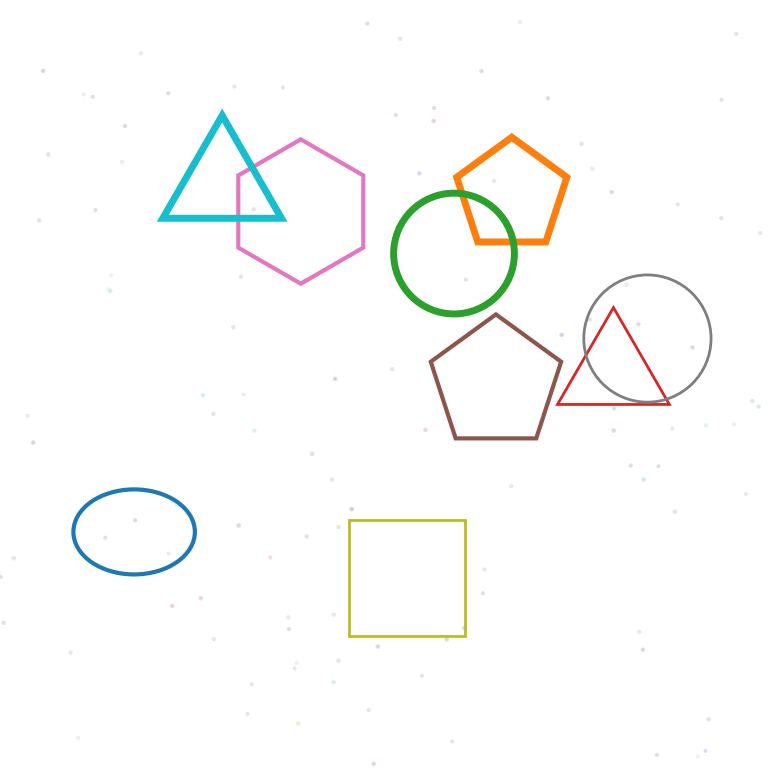[{"shape": "oval", "thickness": 1.5, "radius": 0.39, "center": [0.174, 0.309]}, {"shape": "pentagon", "thickness": 2.5, "radius": 0.38, "center": [0.665, 0.747]}, {"shape": "circle", "thickness": 2.5, "radius": 0.39, "center": [0.59, 0.671]}, {"shape": "triangle", "thickness": 1, "radius": 0.42, "center": [0.797, 0.517]}, {"shape": "pentagon", "thickness": 1.5, "radius": 0.45, "center": [0.644, 0.503]}, {"shape": "hexagon", "thickness": 1.5, "radius": 0.47, "center": [0.391, 0.725]}, {"shape": "circle", "thickness": 1, "radius": 0.41, "center": [0.841, 0.56]}, {"shape": "square", "thickness": 1, "radius": 0.38, "center": [0.528, 0.25]}, {"shape": "triangle", "thickness": 2.5, "radius": 0.45, "center": [0.289, 0.761]}]